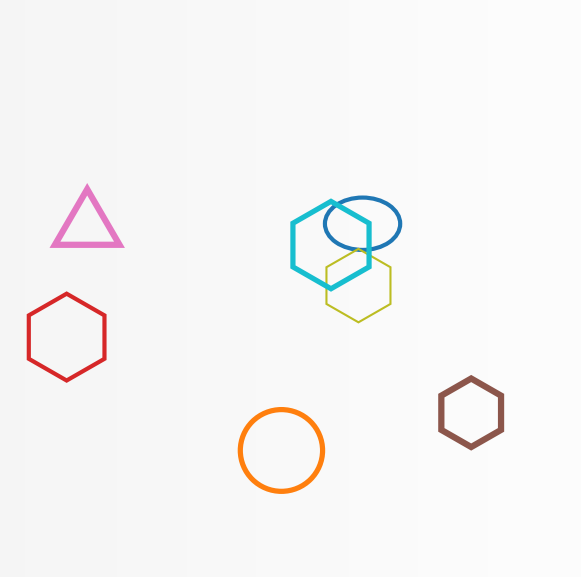[{"shape": "oval", "thickness": 2, "radius": 0.32, "center": [0.624, 0.612]}, {"shape": "circle", "thickness": 2.5, "radius": 0.35, "center": [0.484, 0.219]}, {"shape": "hexagon", "thickness": 2, "radius": 0.38, "center": [0.115, 0.415]}, {"shape": "hexagon", "thickness": 3, "radius": 0.3, "center": [0.811, 0.284]}, {"shape": "triangle", "thickness": 3, "radius": 0.32, "center": [0.15, 0.607]}, {"shape": "hexagon", "thickness": 1, "radius": 0.32, "center": [0.617, 0.505]}, {"shape": "hexagon", "thickness": 2.5, "radius": 0.38, "center": [0.569, 0.575]}]